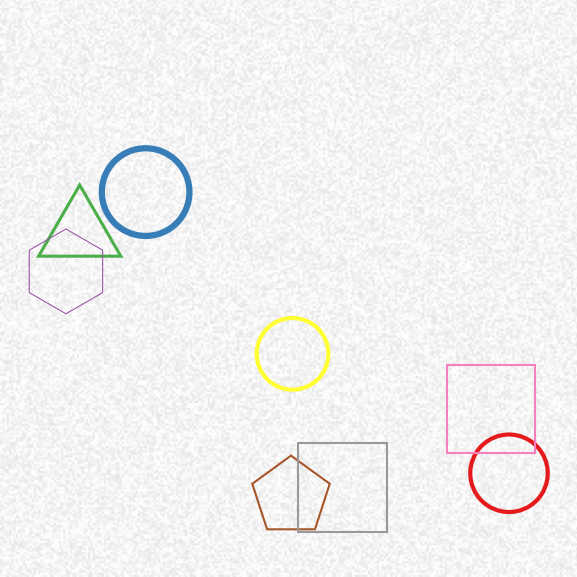[{"shape": "circle", "thickness": 2, "radius": 0.34, "center": [0.881, 0.18]}, {"shape": "circle", "thickness": 3, "radius": 0.38, "center": [0.252, 0.666]}, {"shape": "triangle", "thickness": 1.5, "radius": 0.41, "center": [0.138, 0.597]}, {"shape": "hexagon", "thickness": 0.5, "radius": 0.37, "center": [0.114, 0.529]}, {"shape": "circle", "thickness": 2, "radius": 0.31, "center": [0.507, 0.386]}, {"shape": "pentagon", "thickness": 1, "radius": 0.35, "center": [0.504, 0.14]}, {"shape": "square", "thickness": 1, "radius": 0.38, "center": [0.851, 0.291]}, {"shape": "square", "thickness": 1, "radius": 0.39, "center": [0.593, 0.155]}]